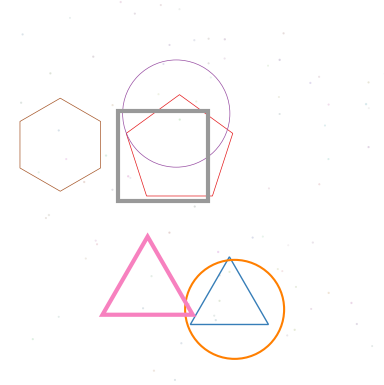[{"shape": "pentagon", "thickness": 0.5, "radius": 0.73, "center": [0.466, 0.609]}, {"shape": "triangle", "thickness": 1, "radius": 0.59, "center": [0.596, 0.216]}, {"shape": "circle", "thickness": 0.5, "radius": 0.7, "center": [0.458, 0.705]}, {"shape": "circle", "thickness": 1.5, "radius": 0.64, "center": [0.609, 0.196]}, {"shape": "hexagon", "thickness": 0.5, "radius": 0.6, "center": [0.157, 0.624]}, {"shape": "triangle", "thickness": 3, "radius": 0.68, "center": [0.383, 0.25]}, {"shape": "square", "thickness": 3, "radius": 0.58, "center": [0.424, 0.595]}]